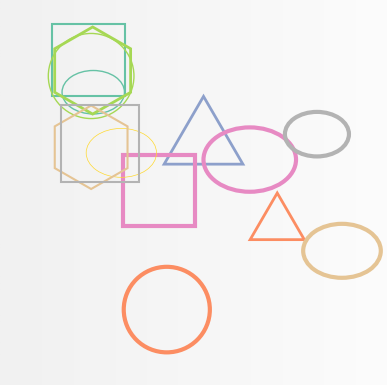[{"shape": "square", "thickness": 1.5, "radius": 0.47, "center": [0.228, 0.844]}, {"shape": "oval", "thickness": 1, "radius": 0.4, "center": [0.241, 0.76]}, {"shape": "circle", "thickness": 3, "radius": 0.56, "center": [0.43, 0.196]}, {"shape": "triangle", "thickness": 2, "radius": 0.4, "center": [0.715, 0.418]}, {"shape": "triangle", "thickness": 2, "radius": 0.59, "center": [0.525, 0.632]}, {"shape": "oval", "thickness": 3, "radius": 0.6, "center": [0.645, 0.586]}, {"shape": "square", "thickness": 3, "radius": 0.46, "center": [0.411, 0.505]}, {"shape": "hexagon", "thickness": 2, "radius": 0.57, "center": [0.239, 0.817]}, {"shape": "circle", "thickness": 1, "radius": 0.55, "center": [0.235, 0.803]}, {"shape": "oval", "thickness": 0.5, "radius": 0.45, "center": [0.313, 0.603]}, {"shape": "oval", "thickness": 3, "radius": 0.5, "center": [0.883, 0.349]}, {"shape": "hexagon", "thickness": 1.5, "radius": 0.54, "center": [0.235, 0.618]}, {"shape": "square", "thickness": 1.5, "radius": 0.5, "center": [0.258, 0.627]}, {"shape": "oval", "thickness": 3, "radius": 0.41, "center": [0.818, 0.652]}]